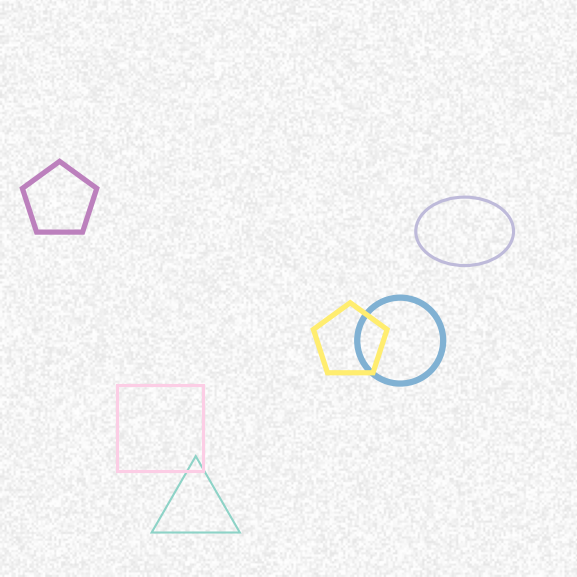[{"shape": "triangle", "thickness": 1, "radius": 0.44, "center": [0.339, 0.121]}, {"shape": "oval", "thickness": 1.5, "radius": 0.42, "center": [0.805, 0.599]}, {"shape": "circle", "thickness": 3, "radius": 0.37, "center": [0.693, 0.409]}, {"shape": "square", "thickness": 1.5, "radius": 0.37, "center": [0.277, 0.258]}, {"shape": "pentagon", "thickness": 2.5, "radius": 0.34, "center": [0.103, 0.652]}, {"shape": "pentagon", "thickness": 2.5, "radius": 0.34, "center": [0.606, 0.408]}]